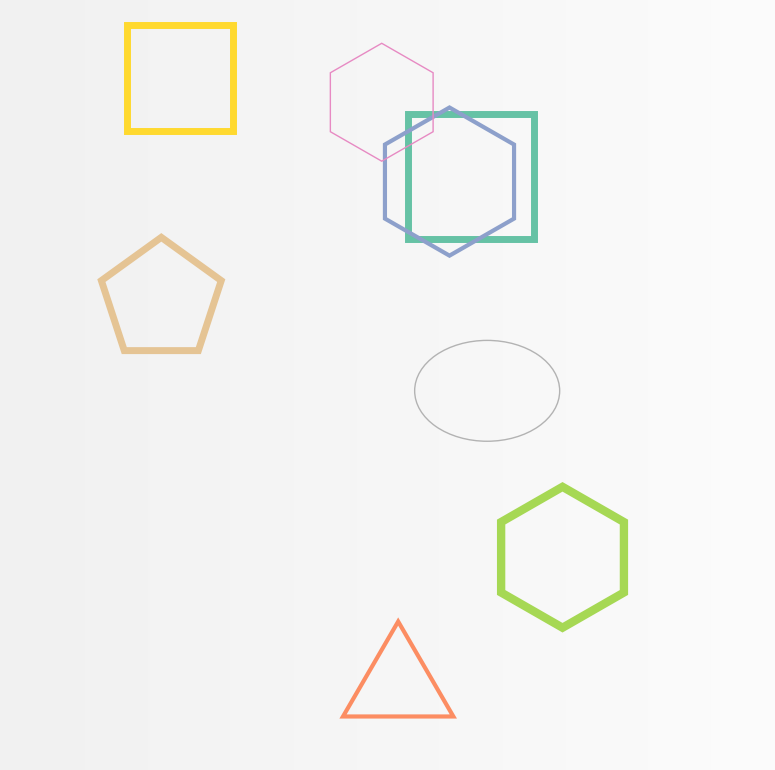[{"shape": "square", "thickness": 2.5, "radius": 0.41, "center": [0.608, 0.77]}, {"shape": "triangle", "thickness": 1.5, "radius": 0.41, "center": [0.514, 0.111]}, {"shape": "hexagon", "thickness": 1.5, "radius": 0.48, "center": [0.58, 0.764]}, {"shape": "hexagon", "thickness": 0.5, "radius": 0.38, "center": [0.493, 0.867]}, {"shape": "hexagon", "thickness": 3, "radius": 0.46, "center": [0.726, 0.276]}, {"shape": "square", "thickness": 2.5, "radius": 0.34, "center": [0.232, 0.898]}, {"shape": "pentagon", "thickness": 2.5, "radius": 0.41, "center": [0.208, 0.61]}, {"shape": "oval", "thickness": 0.5, "radius": 0.47, "center": [0.629, 0.492]}]